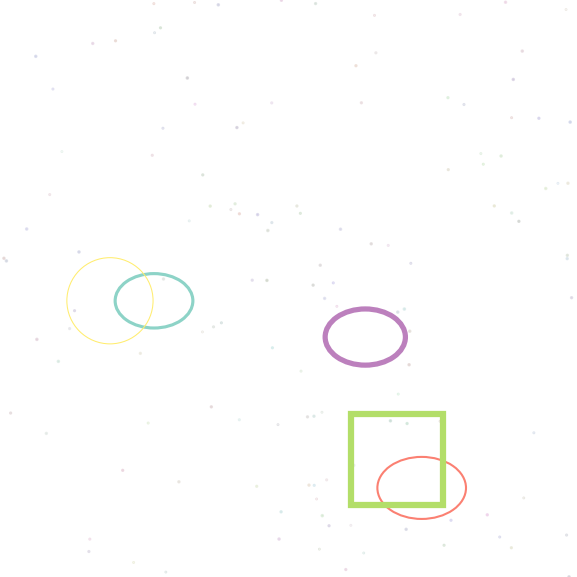[{"shape": "oval", "thickness": 1.5, "radius": 0.34, "center": [0.267, 0.478]}, {"shape": "oval", "thickness": 1, "radius": 0.38, "center": [0.73, 0.154]}, {"shape": "square", "thickness": 3, "radius": 0.4, "center": [0.688, 0.204]}, {"shape": "oval", "thickness": 2.5, "radius": 0.35, "center": [0.633, 0.416]}, {"shape": "circle", "thickness": 0.5, "radius": 0.37, "center": [0.19, 0.478]}]